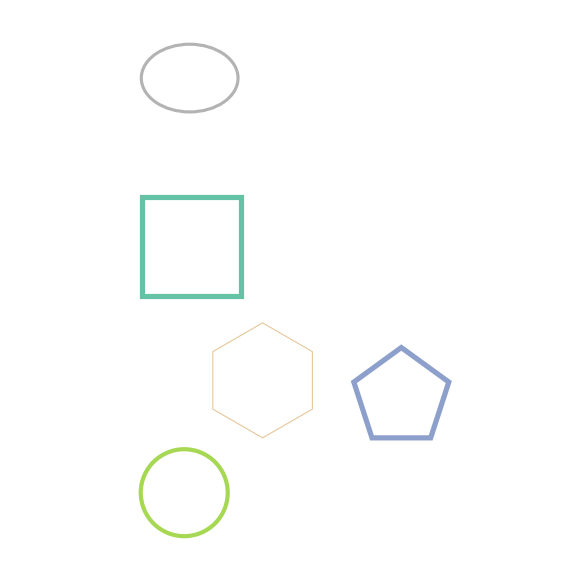[{"shape": "square", "thickness": 2.5, "radius": 0.43, "center": [0.331, 0.572]}, {"shape": "pentagon", "thickness": 2.5, "radius": 0.43, "center": [0.695, 0.311]}, {"shape": "circle", "thickness": 2, "radius": 0.38, "center": [0.319, 0.146]}, {"shape": "hexagon", "thickness": 0.5, "radius": 0.5, "center": [0.455, 0.34]}, {"shape": "oval", "thickness": 1.5, "radius": 0.42, "center": [0.328, 0.864]}]